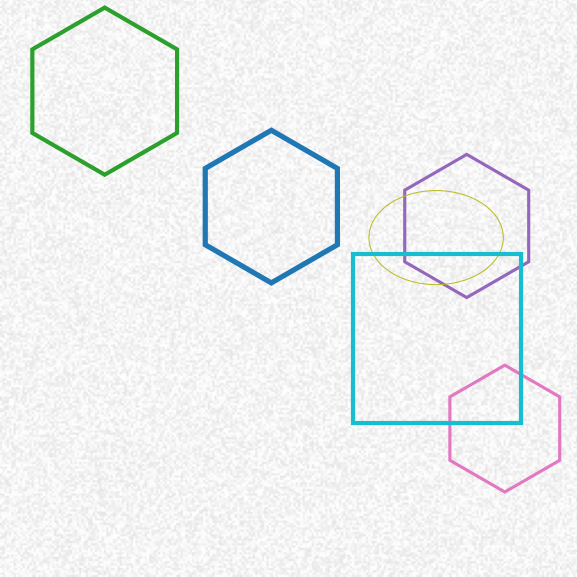[{"shape": "hexagon", "thickness": 2.5, "radius": 0.66, "center": [0.47, 0.641]}, {"shape": "hexagon", "thickness": 2, "radius": 0.72, "center": [0.181, 0.841]}, {"shape": "hexagon", "thickness": 1.5, "radius": 0.62, "center": [0.808, 0.608]}, {"shape": "hexagon", "thickness": 1.5, "radius": 0.55, "center": [0.874, 0.257]}, {"shape": "oval", "thickness": 0.5, "radius": 0.58, "center": [0.755, 0.588]}, {"shape": "square", "thickness": 2, "radius": 0.73, "center": [0.757, 0.412]}]